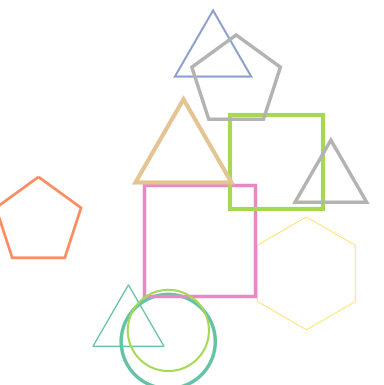[{"shape": "circle", "thickness": 2.5, "radius": 0.61, "center": [0.437, 0.113]}, {"shape": "triangle", "thickness": 1, "radius": 0.53, "center": [0.334, 0.154]}, {"shape": "pentagon", "thickness": 2, "radius": 0.58, "center": [0.1, 0.424]}, {"shape": "triangle", "thickness": 1.5, "radius": 0.57, "center": [0.553, 0.858]}, {"shape": "square", "thickness": 2.5, "radius": 0.72, "center": [0.517, 0.375]}, {"shape": "square", "thickness": 3, "radius": 0.6, "center": [0.717, 0.579]}, {"shape": "circle", "thickness": 1.5, "radius": 0.53, "center": [0.437, 0.142]}, {"shape": "hexagon", "thickness": 0.5, "radius": 0.73, "center": [0.796, 0.29]}, {"shape": "triangle", "thickness": 3, "radius": 0.72, "center": [0.477, 0.598]}, {"shape": "pentagon", "thickness": 2.5, "radius": 0.6, "center": [0.613, 0.788]}, {"shape": "triangle", "thickness": 2.5, "radius": 0.54, "center": [0.859, 0.528]}]